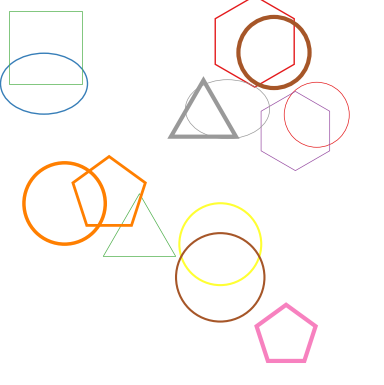[{"shape": "hexagon", "thickness": 1, "radius": 0.59, "center": [0.662, 0.892]}, {"shape": "circle", "thickness": 0.5, "radius": 0.42, "center": [0.823, 0.702]}, {"shape": "oval", "thickness": 1, "radius": 0.56, "center": [0.114, 0.783]}, {"shape": "square", "thickness": 0.5, "radius": 0.47, "center": [0.117, 0.876]}, {"shape": "triangle", "thickness": 0.5, "radius": 0.54, "center": [0.362, 0.388]}, {"shape": "hexagon", "thickness": 0.5, "radius": 0.51, "center": [0.767, 0.66]}, {"shape": "circle", "thickness": 2.5, "radius": 0.53, "center": [0.168, 0.471]}, {"shape": "pentagon", "thickness": 2, "radius": 0.49, "center": [0.283, 0.495]}, {"shape": "circle", "thickness": 1.5, "radius": 0.53, "center": [0.572, 0.366]}, {"shape": "circle", "thickness": 1.5, "radius": 0.57, "center": [0.572, 0.28]}, {"shape": "circle", "thickness": 3, "radius": 0.46, "center": [0.712, 0.864]}, {"shape": "pentagon", "thickness": 3, "radius": 0.4, "center": [0.743, 0.128]}, {"shape": "triangle", "thickness": 3, "radius": 0.49, "center": [0.528, 0.694]}, {"shape": "oval", "thickness": 0.5, "radius": 0.55, "center": [0.591, 0.716]}]